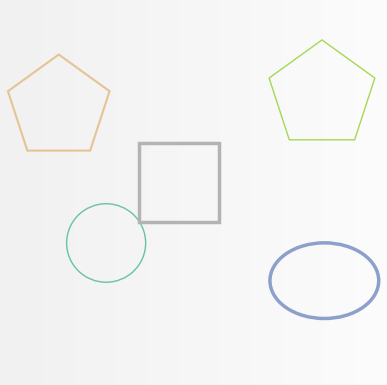[{"shape": "circle", "thickness": 1, "radius": 0.51, "center": [0.274, 0.369]}, {"shape": "oval", "thickness": 2.5, "radius": 0.7, "center": [0.837, 0.271]}, {"shape": "pentagon", "thickness": 1, "radius": 0.72, "center": [0.831, 0.753]}, {"shape": "pentagon", "thickness": 1.5, "radius": 0.69, "center": [0.152, 0.72]}, {"shape": "square", "thickness": 2.5, "radius": 0.51, "center": [0.462, 0.527]}]